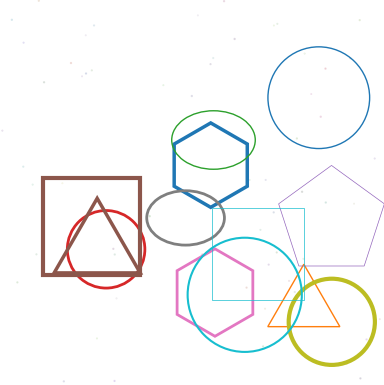[{"shape": "hexagon", "thickness": 2.5, "radius": 0.55, "center": [0.547, 0.571]}, {"shape": "circle", "thickness": 1, "radius": 0.66, "center": [0.828, 0.746]}, {"shape": "triangle", "thickness": 1, "radius": 0.54, "center": [0.789, 0.206]}, {"shape": "oval", "thickness": 1, "radius": 0.54, "center": [0.555, 0.636]}, {"shape": "circle", "thickness": 2, "radius": 0.5, "center": [0.276, 0.352]}, {"shape": "pentagon", "thickness": 0.5, "radius": 0.72, "center": [0.861, 0.426]}, {"shape": "square", "thickness": 3, "radius": 0.63, "center": [0.239, 0.412]}, {"shape": "triangle", "thickness": 2.5, "radius": 0.65, "center": [0.252, 0.356]}, {"shape": "hexagon", "thickness": 2, "radius": 0.57, "center": [0.558, 0.24]}, {"shape": "oval", "thickness": 2, "radius": 0.5, "center": [0.482, 0.434]}, {"shape": "circle", "thickness": 3, "radius": 0.56, "center": [0.862, 0.164]}, {"shape": "square", "thickness": 0.5, "radius": 0.6, "center": [0.67, 0.34]}, {"shape": "circle", "thickness": 1.5, "radius": 0.74, "center": [0.636, 0.234]}]